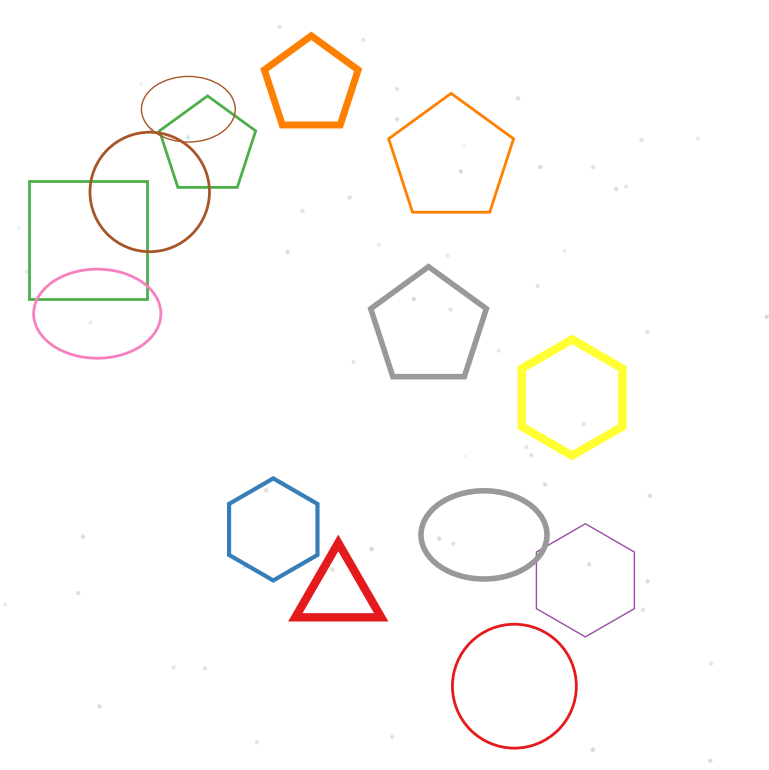[{"shape": "circle", "thickness": 1, "radius": 0.4, "center": [0.668, 0.109]}, {"shape": "triangle", "thickness": 3, "radius": 0.32, "center": [0.439, 0.23]}, {"shape": "hexagon", "thickness": 1.5, "radius": 0.33, "center": [0.355, 0.312]}, {"shape": "square", "thickness": 1, "radius": 0.38, "center": [0.114, 0.688]}, {"shape": "pentagon", "thickness": 1, "radius": 0.33, "center": [0.27, 0.81]}, {"shape": "hexagon", "thickness": 0.5, "radius": 0.37, "center": [0.76, 0.246]}, {"shape": "pentagon", "thickness": 1, "radius": 0.43, "center": [0.586, 0.793]}, {"shape": "pentagon", "thickness": 2.5, "radius": 0.32, "center": [0.404, 0.889]}, {"shape": "hexagon", "thickness": 3, "radius": 0.38, "center": [0.743, 0.484]}, {"shape": "circle", "thickness": 1, "radius": 0.39, "center": [0.194, 0.751]}, {"shape": "oval", "thickness": 0.5, "radius": 0.3, "center": [0.245, 0.858]}, {"shape": "oval", "thickness": 1, "radius": 0.41, "center": [0.126, 0.593]}, {"shape": "pentagon", "thickness": 2, "radius": 0.39, "center": [0.557, 0.575]}, {"shape": "oval", "thickness": 2, "radius": 0.41, "center": [0.629, 0.305]}]